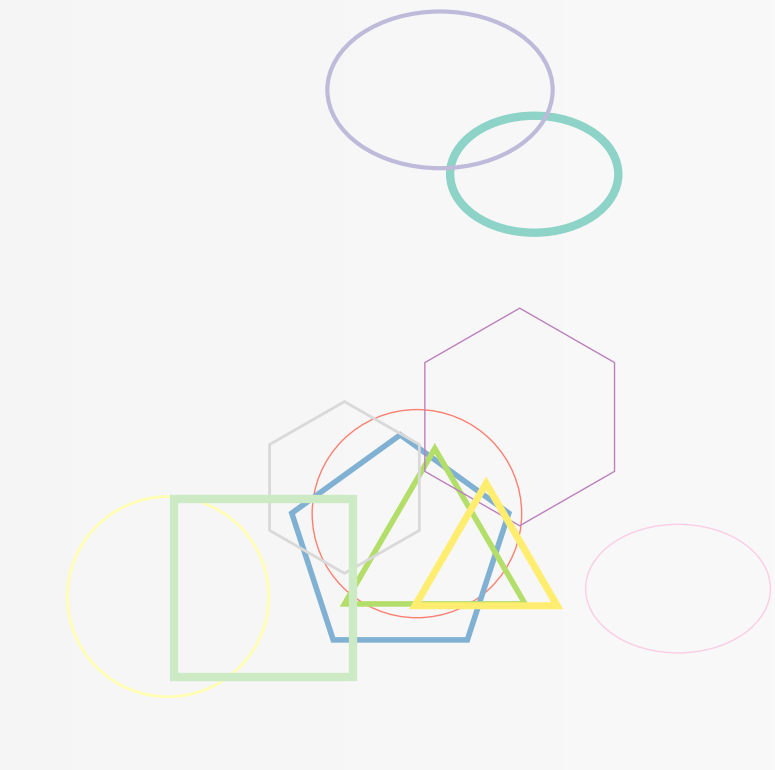[{"shape": "oval", "thickness": 3, "radius": 0.54, "center": [0.689, 0.774]}, {"shape": "circle", "thickness": 1, "radius": 0.65, "center": [0.217, 0.225]}, {"shape": "oval", "thickness": 1.5, "radius": 0.73, "center": [0.568, 0.883]}, {"shape": "circle", "thickness": 0.5, "radius": 0.68, "center": [0.538, 0.333]}, {"shape": "pentagon", "thickness": 2, "radius": 0.74, "center": [0.516, 0.288]}, {"shape": "triangle", "thickness": 2, "radius": 0.67, "center": [0.561, 0.283]}, {"shape": "oval", "thickness": 0.5, "radius": 0.6, "center": [0.875, 0.236]}, {"shape": "hexagon", "thickness": 1, "radius": 0.56, "center": [0.444, 0.367]}, {"shape": "hexagon", "thickness": 0.5, "radius": 0.71, "center": [0.671, 0.458]}, {"shape": "square", "thickness": 3, "radius": 0.58, "center": [0.34, 0.236]}, {"shape": "triangle", "thickness": 2.5, "radius": 0.53, "center": [0.627, 0.266]}]